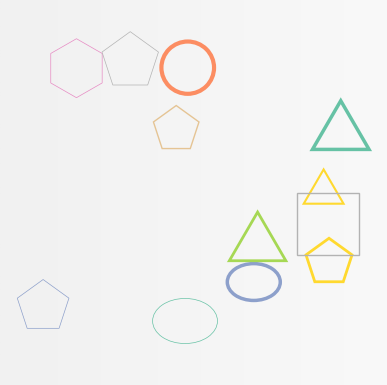[{"shape": "oval", "thickness": 0.5, "radius": 0.42, "center": [0.478, 0.166]}, {"shape": "triangle", "thickness": 2.5, "radius": 0.42, "center": [0.879, 0.654]}, {"shape": "circle", "thickness": 3, "radius": 0.34, "center": [0.484, 0.824]}, {"shape": "oval", "thickness": 2.5, "radius": 0.34, "center": [0.655, 0.267]}, {"shape": "pentagon", "thickness": 0.5, "radius": 0.35, "center": [0.111, 0.204]}, {"shape": "hexagon", "thickness": 0.5, "radius": 0.38, "center": [0.197, 0.823]}, {"shape": "triangle", "thickness": 2, "radius": 0.42, "center": [0.665, 0.365]}, {"shape": "pentagon", "thickness": 2, "radius": 0.31, "center": [0.849, 0.319]}, {"shape": "triangle", "thickness": 1.5, "radius": 0.3, "center": [0.835, 0.501]}, {"shape": "pentagon", "thickness": 1, "radius": 0.31, "center": [0.455, 0.664]}, {"shape": "pentagon", "thickness": 0.5, "radius": 0.38, "center": [0.336, 0.841]}, {"shape": "square", "thickness": 1, "radius": 0.4, "center": [0.846, 0.419]}]